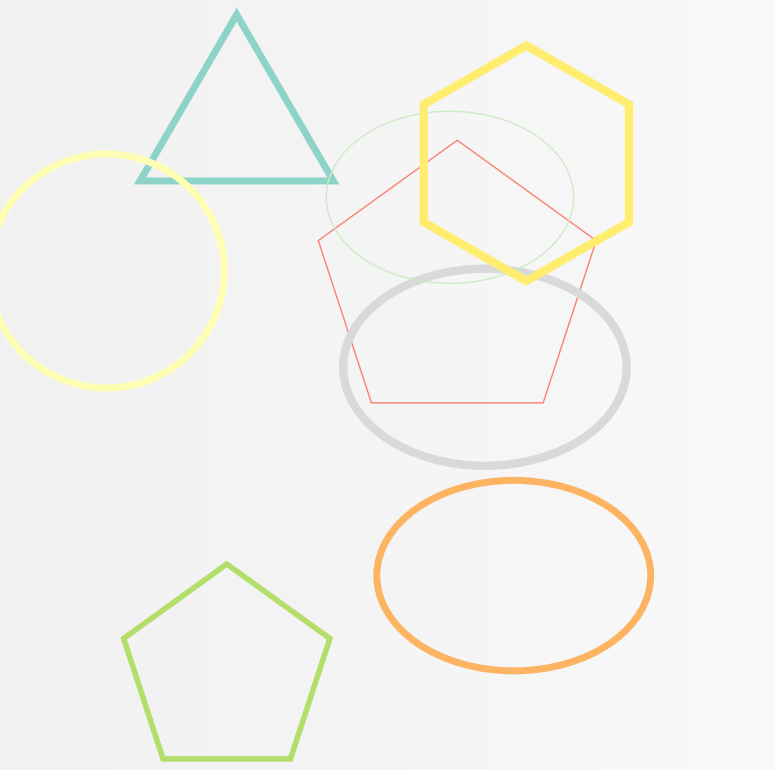[{"shape": "triangle", "thickness": 2.5, "radius": 0.72, "center": [0.305, 0.837]}, {"shape": "circle", "thickness": 2.5, "radius": 0.76, "center": [0.137, 0.648]}, {"shape": "pentagon", "thickness": 0.5, "radius": 0.94, "center": [0.59, 0.629]}, {"shape": "oval", "thickness": 2.5, "radius": 0.88, "center": [0.663, 0.252]}, {"shape": "pentagon", "thickness": 2, "radius": 0.7, "center": [0.293, 0.128]}, {"shape": "oval", "thickness": 3, "radius": 0.91, "center": [0.626, 0.523]}, {"shape": "oval", "thickness": 0.5, "radius": 0.8, "center": [0.581, 0.744]}, {"shape": "hexagon", "thickness": 3, "radius": 0.76, "center": [0.679, 0.788]}]